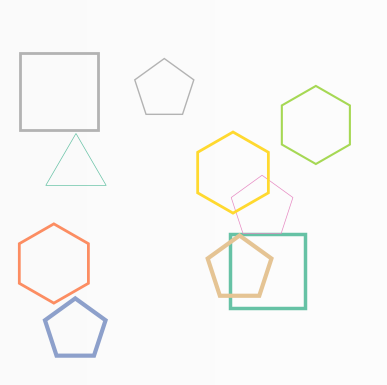[{"shape": "square", "thickness": 2.5, "radius": 0.48, "center": [0.691, 0.295]}, {"shape": "triangle", "thickness": 0.5, "radius": 0.45, "center": [0.196, 0.563]}, {"shape": "hexagon", "thickness": 2, "radius": 0.51, "center": [0.139, 0.316]}, {"shape": "pentagon", "thickness": 3, "radius": 0.41, "center": [0.194, 0.143]}, {"shape": "pentagon", "thickness": 0.5, "radius": 0.42, "center": [0.676, 0.461]}, {"shape": "hexagon", "thickness": 1.5, "radius": 0.51, "center": [0.815, 0.675]}, {"shape": "hexagon", "thickness": 2, "radius": 0.53, "center": [0.601, 0.552]}, {"shape": "pentagon", "thickness": 3, "radius": 0.43, "center": [0.618, 0.302]}, {"shape": "pentagon", "thickness": 1, "radius": 0.4, "center": [0.424, 0.768]}, {"shape": "square", "thickness": 2, "radius": 0.5, "center": [0.152, 0.763]}]